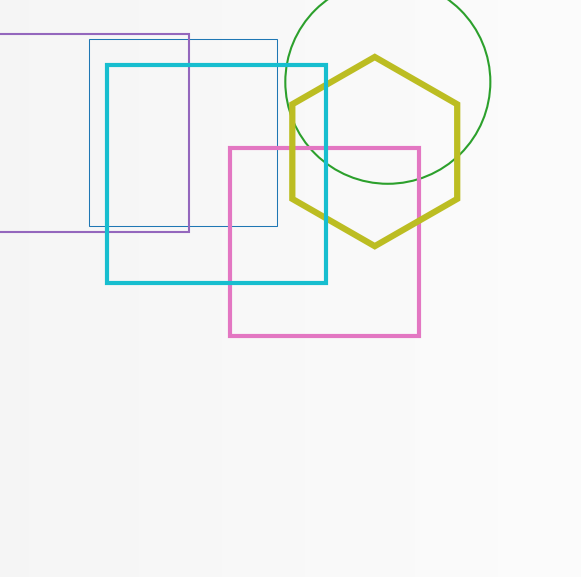[{"shape": "square", "thickness": 0.5, "radius": 0.81, "center": [0.314, 0.769]}, {"shape": "circle", "thickness": 1, "radius": 0.88, "center": [0.667, 0.857]}, {"shape": "square", "thickness": 1, "radius": 0.86, "center": [0.153, 0.768]}, {"shape": "square", "thickness": 2, "radius": 0.82, "center": [0.558, 0.581]}, {"shape": "hexagon", "thickness": 3, "radius": 0.82, "center": [0.645, 0.737]}, {"shape": "square", "thickness": 2, "radius": 0.94, "center": [0.372, 0.698]}]